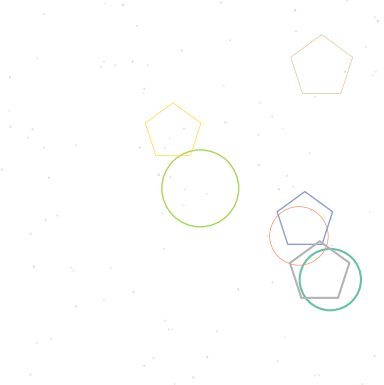[{"shape": "circle", "thickness": 1.5, "radius": 0.4, "center": [0.858, 0.274]}, {"shape": "circle", "thickness": 0.5, "radius": 0.38, "center": [0.776, 0.387]}, {"shape": "pentagon", "thickness": 1, "radius": 0.38, "center": [0.792, 0.427]}, {"shape": "circle", "thickness": 1, "radius": 0.5, "center": [0.52, 0.511]}, {"shape": "pentagon", "thickness": 0.5, "radius": 0.38, "center": [0.45, 0.657]}, {"shape": "pentagon", "thickness": 0.5, "radius": 0.42, "center": [0.836, 0.825]}, {"shape": "pentagon", "thickness": 1.5, "radius": 0.41, "center": [0.83, 0.292]}]